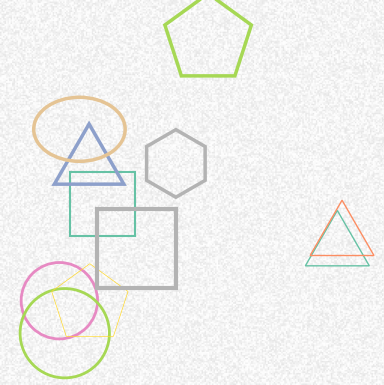[{"shape": "triangle", "thickness": 1, "radius": 0.48, "center": [0.876, 0.357]}, {"shape": "square", "thickness": 1.5, "radius": 0.42, "center": [0.266, 0.47]}, {"shape": "triangle", "thickness": 1, "radius": 0.48, "center": [0.888, 0.384]}, {"shape": "triangle", "thickness": 2.5, "radius": 0.52, "center": [0.231, 0.574]}, {"shape": "circle", "thickness": 2, "radius": 0.5, "center": [0.154, 0.219]}, {"shape": "pentagon", "thickness": 2.5, "radius": 0.59, "center": [0.541, 0.899]}, {"shape": "circle", "thickness": 2, "radius": 0.58, "center": [0.168, 0.134]}, {"shape": "pentagon", "thickness": 0.5, "radius": 0.52, "center": [0.233, 0.211]}, {"shape": "oval", "thickness": 2.5, "radius": 0.59, "center": [0.206, 0.664]}, {"shape": "hexagon", "thickness": 2.5, "radius": 0.44, "center": [0.457, 0.575]}, {"shape": "square", "thickness": 3, "radius": 0.51, "center": [0.354, 0.355]}]